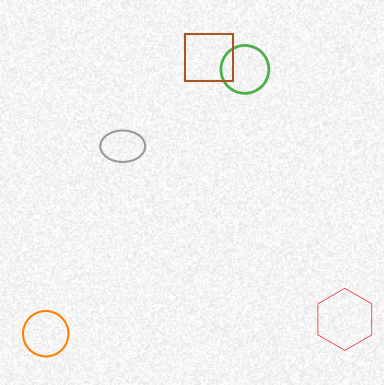[{"shape": "hexagon", "thickness": 0.5, "radius": 0.4, "center": [0.896, 0.171]}, {"shape": "circle", "thickness": 2, "radius": 0.31, "center": [0.636, 0.82]}, {"shape": "circle", "thickness": 1.5, "radius": 0.3, "center": [0.119, 0.133]}, {"shape": "square", "thickness": 1.5, "radius": 0.31, "center": [0.543, 0.85]}, {"shape": "oval", "thickness": 1.5, "radius": 0.29, "center": [0.319, 0.62]}]